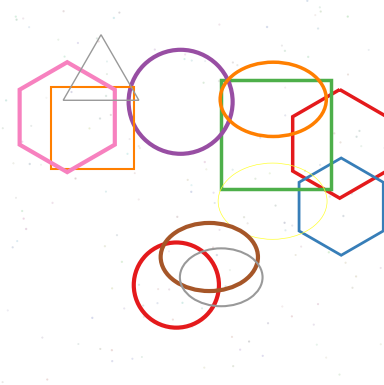[{"shape": "circle", "thickness": 3, "radius": 0.55, "center": [0.458, 0.26]}, {"shape": "hexagon", "thickness": 2.5, "radius": 0.71, "center": [0.882, 0.626]}, {"shape": "hexagon", "thickness": 2, "radius": 0.63, "center": [0.886, 0.463]}, {"shape": "square", "thickness": 2.5, "radius": 0.71, "center": [0.718, 0.651]}, {"shape": "circle", "thickness": 3, "radius": 0.68, "center": [0.469, 0.736]}, {"shape": "oval", "thickness": 2.5, "radius": 0.69, "center": [0.71, 0.742]}, {"shape": "square", "thickness": 1.5, "radius": 0.53, "center": [0.24, 0.666]}, {"shape": "oval", "thickness": 0.5, "radius": 0.71, "center": [0.708, 0.477]}, {"shape": "oval", "thickness": 3, "radius": 0.63, "center": [0.544, 0.332]}, {"shape": "hexagon", "thickness": 3, "radius": 0.71, "center": [0.175, 0.696]}, {"shape": "triangle", "thickness": 1, "radius": 0.57, "center": [0.262, 0.796]}, {"shape": "oval", "thickness": 1.5, "radius": 0.54, "center": [0.575, 0.28]}]